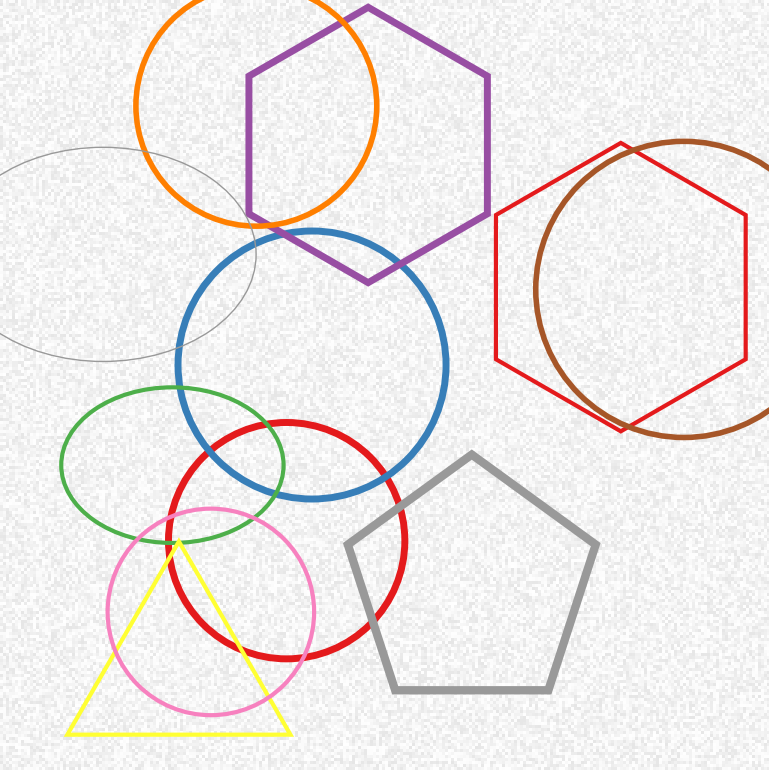[{"shape": "circle", "thickness": 2.5, "radius": 0.77, "center": [0.372, 0.298]}, {"shape": "hexagon", "thickness": 1.5, "radius": 0.94, "center": [0.806, 0.627]}, {"shape": "circle", "thickness": 2.5, "radius": 0.87, "center": [0.405, 0.526]}, {"shape": "oval", "thickness": 1.5, "radius": 0.72, "center": [0.224, 0.396]}, {"shape": "hexagon", "thickness": 2.5, "radius": 0.89, "center": [0.478, 0.812]}, {"shape": "circle", "thickness": 2, "radius": 0.78, "center": [0.333, 0.863]}, {"shape": "triangle", "thickness": 1.5, "radius": 0.84, "center": [0.232, 0.13]}, {"shape": "circle", "thickness": 2, "radius": 0.96, "center": [0.888, 0.624]}, {"shape": "circle", "thickness": 1.5, "radius": 0.67, "center": [0.274, 0.205]}, {"shape": "oval", "thickness": 0.5, "radius": 0.99, "center": [0.134, 0.67]}, {"shape": "pentagon", "thickness": 3, "radius": 0.85, "center": [0.613, 0.24]}]